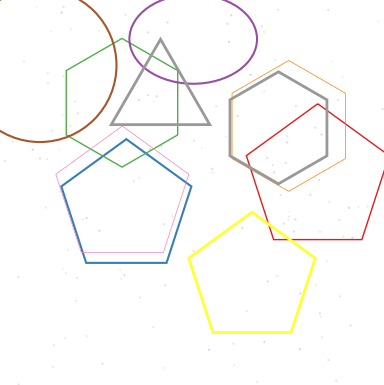[{"shape": "pentagon", "thickness": 1, "radius": 0.98, "center": [0.825, 0.535]}, {"shape": "pentagon", "thickness": 1.5, "radius": 0.89, "center": [0.328, 0.461]}, {"shape": "hexagon", "thickness": 1, "radius": 0.84, "center": [0.317, 0.733]}, {"shape": "oval", "thickness": 1.5, "radius": 0.83, "center": [0.502, 0.898]}, {"shape": "hexagon", "thickness": 0.5, "radius": 0.85, "center": [0.75, 0.673]}, {"shape": "pentagon", "thickness": 2, "radius": 0.86, "center": [0.655, 0.276]}, {"shape": "circle", "thickness": 1.5, "radius": 1.0, "center": [0.103, 0.83]}, {"shape": "pentagon", "thickness": 0.5, "radius": 0.91, "center": [0.318, 0.491]}, {"shape": "hexagon", "thickness": 2, "radius": 0.73, "center": [0.723, 0.668]}, {"shape": "triangle", "thickness": 2, "radius": 0.74, "center": [0.417, 0.75]}]